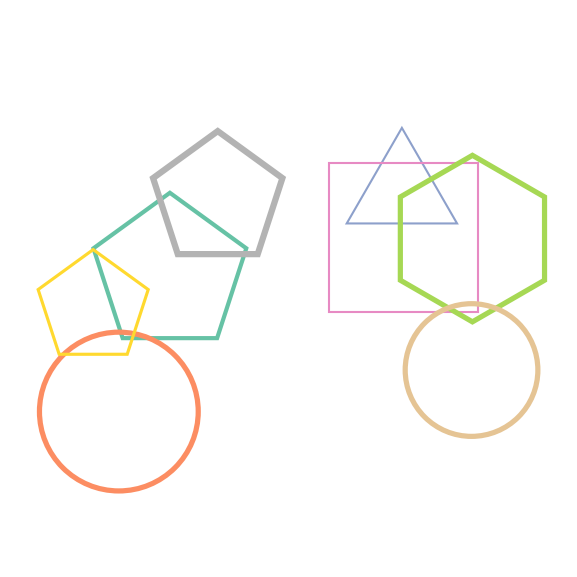[{"shape": "pentagon", "thickness": 2, "radius": 0.7, "center": [0.294, 0.526]}, {"shape": "circle", "thickness": 2.5, "radius": 0.69, "center": [0.206, 0.286]}, {"shape": "triangle", "thickness": 1, "radius": 0.55, "center": [0.696, 0.667]}, {"shape": "square", "thickness": 1, "radius": 0.64, "center": [0.699, 0.587]}, {"shape": "hexagon", "thickness": 2.5, "radius": 0.72, "center": [0.818, 0.586]}, {"shape": "pentagon", "thickness": 1.5, "radius": 0.5, "center": [0.161, 0.467]}, {"shape": "circle", "thickness": 2.5, "radius": 0.57, "center": [0.817, 0.358]}, {"shape": "pentagon", "thickness": 3, "radius": 0.59, "center": [0.377, 0.654]}]